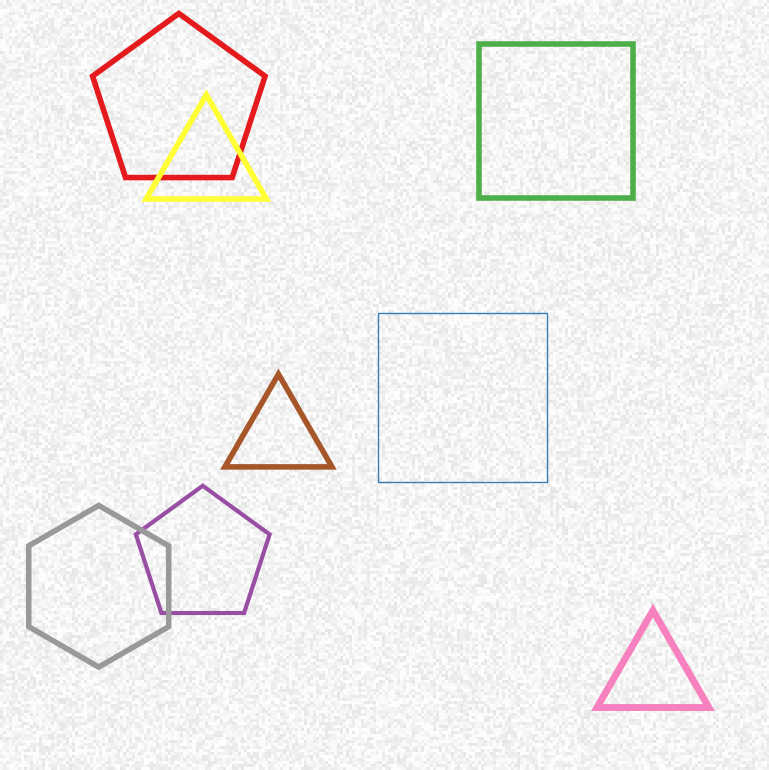[{"shape": "pentagon", "thickness": 2, "radius": 0.59, "center": [0.232, 0.865]}, {"shape": "square", "thickness": 0.5, "radius": 0.55, "center": [0.6, 0.484]}, {"shape": "square", "thickness": 2, "radius": 0.5, "center": [0.722, 0.843]}, {"shape": "pentagon", "thickness": 1.5, "radius": 0.46, "center": [0.263, 0.278]}, {"shape": "triangle", "thickness": 2, "radius": 0.45, "center": [0.268, 0.787]}, {"shape": "triangle", "thickness": 2, "radius": 0.4, "center": [0.362, 0.434]}, {"shape": "triangle", "thickness": 2.5, "radius": 0.42, "center": [0.848, 0.123]}, {"shape": "hexagon", "thickness": 2, "radius": 0.52, "center": [0.128, 0.239]}]